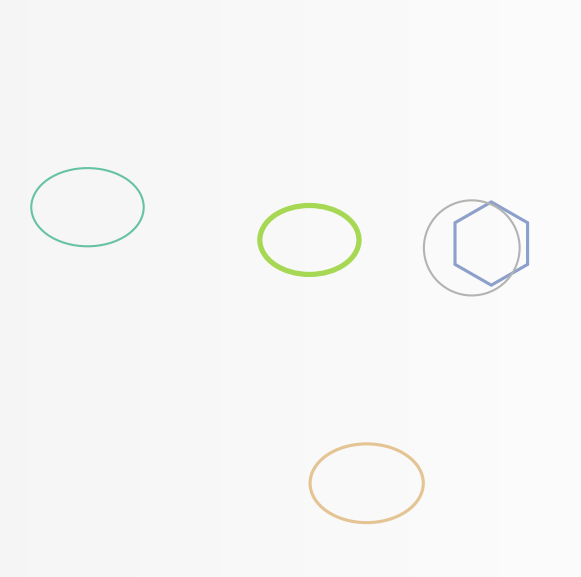[{"shape": "oval", "thickness": 1, "radius": 0.48, "center": [0.151, 0.64]}, {"shape": "hexagon", "thickness": 1.5, "radius": 0.36, "center": [0.845, 0.577]}, {"shape": "oval", "thickness": 2.5, "radius": 0.43, "center": [0.532, 0.584]}, {"shape": "oval", "thickness": 1.5, "radius": 0.49, "center": [0.631, 0.162]}, {"shape": "circle", "thickness": 1, "radius": 0.41, "center": [0.812, 0.57]}]